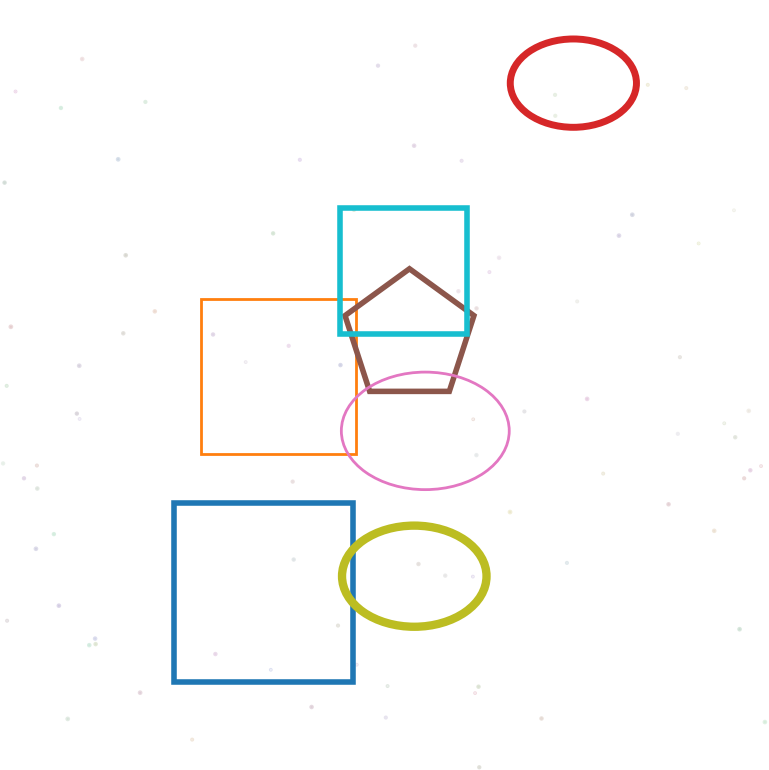[{"shape": "square", "thickness": 2, "radius": 0.58, "center": [0.342, 0.23]}, {"shape": "square", "thickness": 1, "radius": 0.5, "center": [0.362, 0.511]}, {"shape": "oval", "thickness": 2.5, "radius": 0.41, "center": [0.745, 0.892]}, {"shape": "pentagon", "thickness": 2, "radius": 0.44, "center": [0.532, 0.563]}, {"shape": "oval", "thickness": 1, "radius": 0.55, "center": [0.552, 0.44]}, {"shape": "oval", "thickness": 3, "radius": 0.47, "center": [0.538, 0.252]}, {"shape": "square", "thickness": 2, "radius": 0.41, "center": [0.524, 0.648]}]